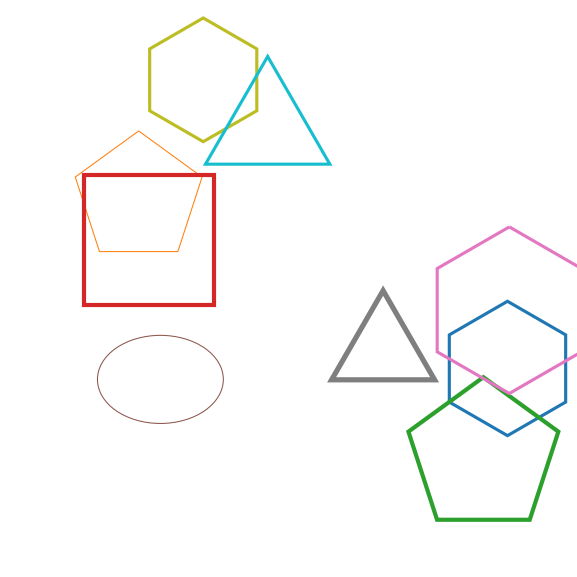[{"shape": "hexagon", "thickness": 1.5, "radius": 0.58, "center": [0.879, 0.361]}, {"shape": "pentagon", "thickness": 0.5, "radius": 0.58, "center": [0.24, 0.657]}, {"shape": "pentagon", "thickness": 2, "radius": 0.68, "center": [0.837, 0.21]}, {"shape": "square", "thickness": 2, "radius": 0.56, "center": [0.259, 0.584]}, {"shape": "oval", "thickness": 0.5, "radius": 0.54, "center": [0.278, 0.342]}, {"shape": "hexagon", "thickness": 1.5, "radius": 0.72, "center": [0.882, 0.462]}, {"shape": "triangle", "thickness": 2.5, "radius": 0.51, "center": [0.663, 0.393]}, {"shape": "hexagon", "thickness": 1.5, "radius": 0.54, "center": [0.352, 0.861]}, {"shape": "triangle", "thickness": 1.5, "radius": 0.62, "center": [0.463, 0.777]}]